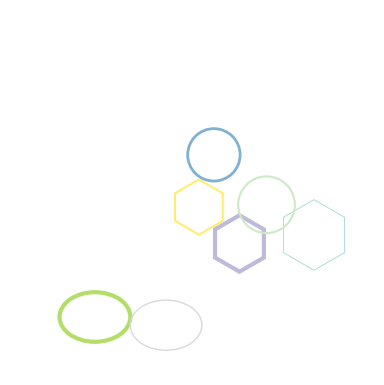[{"shape": "hexagon", "thickness": 0.5, "radius": 0.46, "center": [0.816, 0.39]}, {"shape": "hexagon", "thickness": 3, "radius": 0.37, "center": [0.622, 0.368]}, {"shape": "circle", "thickness": 2, "radius": 0.34, "center": [0.556, 0.598]}, {"shape": "oval", "thickness": 3, "radius": 0.46, "center": [0.247, 0.177]}, {"shape": "oval", "thickness": 1, "radius": 0.47, "center": [0.431, 0.155]}, {"shape": "circle", "thickness": 1.5, "radius": 0.37, "center": [0.692, 0.468]}, {"shape": "hexagon", "thickness": 1.5, "radius": 0.36, "center": [0.517, 0.462]}]